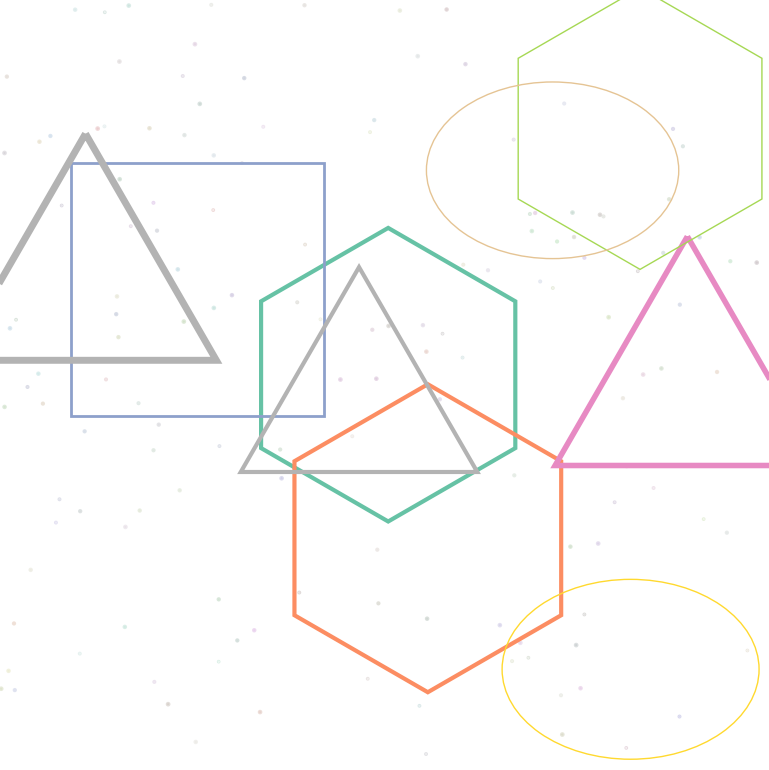[{"shape": "hexagon", "thickness": 1.5, "radius": 0.95, "center": [0.504, 0.513]}, {"shape": "hexagon", "thickness": 1.5, "radius": 1.0, "center": [0.556, 0.301]}, {"shape": "square", "thickness": 1, "radius": 0.82, "center": [0.257, 0.624]}, {"shape": "triangle", "thickness": 2, "radius": 0.99, "center": [0.893, 0.495]}, {"shape": "hexagon", "thickness": 0.5, "radius": 0.91, "center": [0.831, 0.833]}, {"shape": "oval", "thickness": 0.5, "radius": 0.83, "center": [0.819, 0.131]}, {"shape": "oval", "thickness": 0.5, "radius": 0.82, "center": [0.718, 0.779]}, {"shape": "triangle", "thickness": 1.5, "radius": 0.89, "center": [0.466, 0.476]}, {"shape": "triangle", "thickness": 2.5, "radius": 0.98, "center": [0.111, 0.63]}]